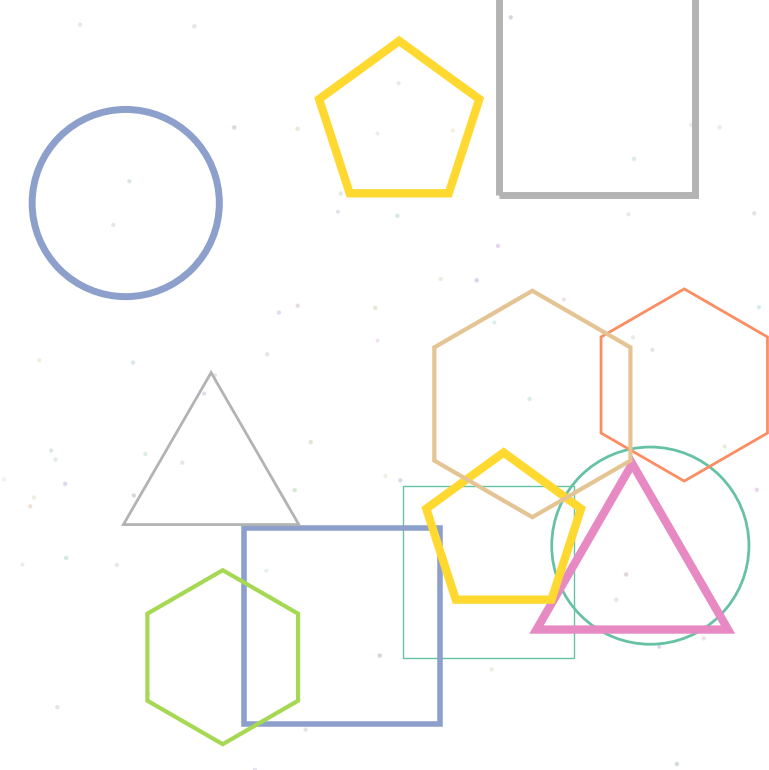[{"shape": "circle", "thickness": 1, "radius": 0.64, "center": [0.845, 0.291]}, {"shape": "square", "thickness": 0.5, "radius": 0.56, "center": [0.634, 0.257]}, {"shape": "hexagon", "thickness": 1, "radius": 0.62, "center": [0.889, 0.5]}, {"shape": "circle", "thickness": 2.5, "radius": 0.61, "center": [0.163, 0.736]}, {"shape": "square", "thickness": 2, "radius": 0.64, "center": [0.444, 0.187]}, {"shape": "triangle", "thickness": 3, "radius": 0.72, "center": [0.821, 0.254]}, {"shape": "hexagon", "thickness": 1.5, "radius": 0.57, "center": [0.289, 0.147]}, {"shape": "pentagon", "thickness": 3, "radius": 0.53, "center": [0.654, 0.307]}, {"shape": "pentagon", "thickness": 3, "radius": 0.55, "center": [0.518, 0.837]}, {"shape": "hexagon", "thickness": 1.5, "radius": 0.74, "center": [0.691, 0.475]}, {"shape": "triangle", "thickness": 1, "radius": 0.66, "center": [0.274, 0.385]}, {"shape": "square", "thickness": 2.5, "radius": 0.64, "center": [0.775, 0.874]}]